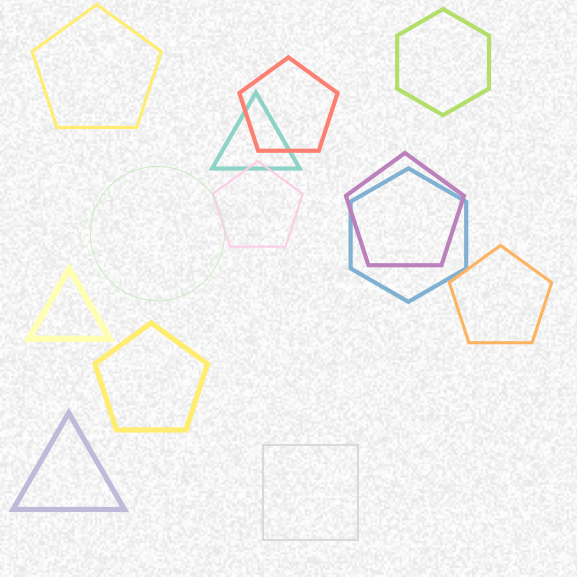[{"shape": "triangle", "thickness": 2, "radius": 0.44, "center": [0.443, 0.751]}, {"shape": "triangle", "thickness": 3, "radius": 0.41, "center": [0.12, 0.453]}, {"shape": "triangle", "thickness": 2.5, "radius": 0.56, "center": [0.119, 0.173]}, {"shape": "pentagon", "thickness": 2, "radius": 0.45, "center": [0.5, 0.81]}, {"shape": "hexagon", "thickness": 2, "radius": 0.58, "center": [0.707, 0.592]}, {"shape": "pentagon", "thickness": 1.5, "radius": 0.47, "center": [0.867, 0.481]}, {"shape": "hexagon", "thickness": 2, "radius": 0.46, "center": [0.767, 0.892]}, {"shape": "pentagon", "thickness": 1, "radius": 0.41, "center": [0.446, 0.638]}, {"shape": "square", "thickness": 1, "radius": 0.41, "center": [0.538, 0.146]}, {"shape": "pentagon", "thickness": 2, "radius": 0.54, "center": [0.701, 0.627]}, {"shape": "circle", "thickness": 0.5, "radius": 0.58, "center": [0.273, 0.595]}, {"shape": "pentagon", "thickness": 2.5, "radius": 0.51, "center": [0.262, 0.337]}, {"shape": "pentagon", "thickness": 1.5, "radius": 0.59, "center": [0.168, 0.874]}]